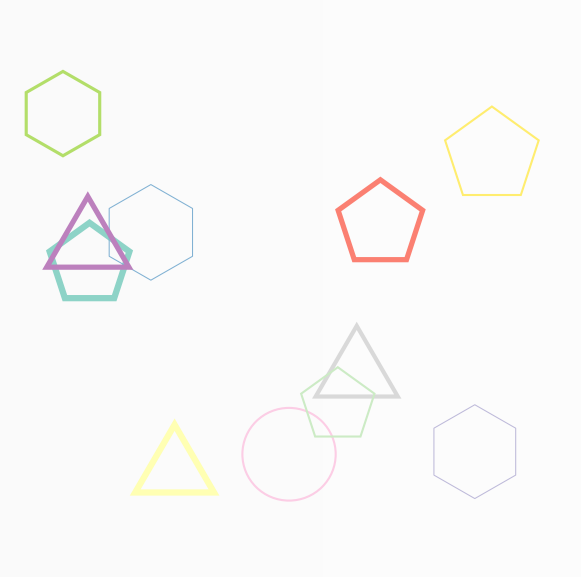[{"shape": "pentagon", "thickness": 3, "radius": 0.36, "center": [0.154, 0.541]}, {"shape": "triangle", "thickness": 3, "radius": 0.39, "center": [0.3, 0.185]}, {"shape": "hexagon", "thickness": 0.5, "radius": 0.41, "center": [0.817, 0.217]}, {"shape": "pentagon", "thickness": 2.5, "radius": 0.38, "center": [0.654, 0.611]}, {"shape": "hexagon", "thickness": 0.5, "radius": 0.41, "center": [0.26, 0.597]}, {"shape": "hexagon", "thickness": 1.5, "radius": 0.37, "center": [0.108, 0.802]}, {"shape": "circle", "thickness": 1, "radius": 0.4, "center": [0.497, 0.213]}, {"shape": "triangle", "thickness": 2, "radius": 0.41, "center": [0.614, 0.353]}, {"shape": "triangle", "thickness": 2.5, "radius": 0.41, "center": [0.151, 0.577]}, {"shape": "pentagon", "thickness": 1, "radius": 0.33, "center": [0.581, 0.297]}, {"shape": "pentagon", "thickness": 1, "radius": 0.42, "center": [0.846, 0.73]}]